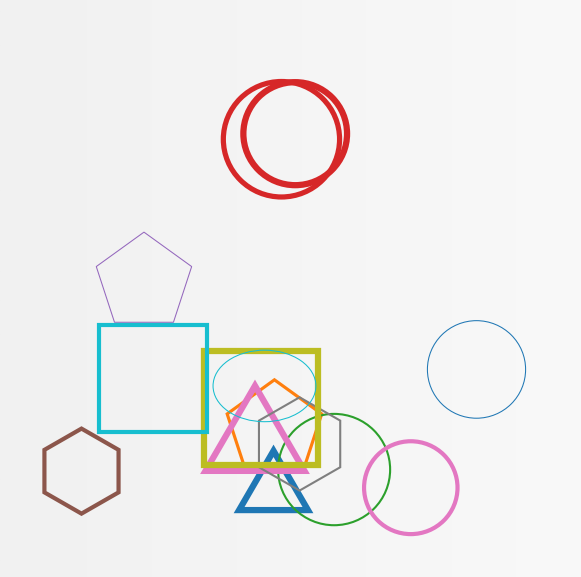[{"shape": "circle", "thickness": 0.5, "radius": 0.42, "center": [0.82, 0.359]}, {"shape": "triangle", "thickness": 3, "radius": 0.34, "center": [0.471, 0.15]}, {"shape": "pentagon", "thickness": 1.5, "radius": 0.43, "center": [0.472, 0.256]}, {"shape": "circle", "thickness": 1, "radius": 0.48, "center": [0.575, 0.186]}, {"shape": "circle", "thickness": 2.5, "radius": 0.5, "center": [0.484, 0.758]}, {"shape": "circle", "thickness": 3, "radius": 0.45, "center": [0.508, 0.768]}, {"shape": "pentagon", "thickness": 0.5, "radius": 0.43, "center": [0.248, 0.511]}, {"shape": "hexagon", "thickness": 2, "radius": 0.37, "center": [0.14, 0.183]}, {"shape": "triangle", "thickness": 3, "radius": 0.49, "center": [0.439, 0.233]}, {"shape": "circle", "thickness": 2, "radius": 0.4, "center": [0.707, 0.155]}, {"shape": "hexagon", "thickness": 1, "radius": 0.4, "center": [0.515, 0.23]}, {"shape": "square", "thickness": 3, "radius": 0.49, "center": [0.449, 0.292]}, {"shape": "oval", "thickness": 0.5, "radius": 0.44, "center": [0.455, 0.331]}, {"shape": "square", "thickness": 2, "radius": 0.46, "center": [0.262, 0.343]}]